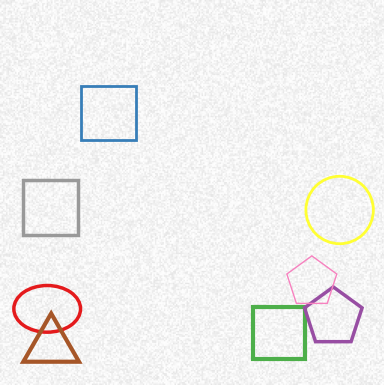[{"shape": "oval", "thickness": 2.5, "radius": 0.43, "center": [0.123, 0.198]}, {"shape": "square", "thickness": 2, "radius": 0.35, "center": [0.281, 0.706]}, {"shape": "square", "thickness": 3, "radius": 0.34, "center": [0.725, 0.135]}, {"shape": "pentagon", "thickness": 2.5, "radius": 0.39, "center": [0.866, 0.176]}, {"shape": "circle", "thickness": 2, "radius": 0.44, "center": [0.882, 0.455]}, {"shape": "triangle", "thickness": 3, "radius": 0.42, "center": [0.133, 0.102]}, {"shape": "pentagon", "thickness": 1, "radius": 0.34, "center": [0.81, 0.267]}, {"shape": "square", "thickness": 2.5, "radius": 0.36, "center": [0.132, 0.462]}]